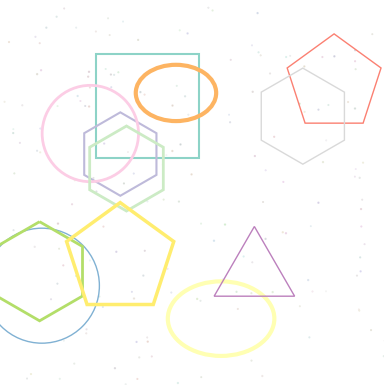[{"shape": "square", "thickness": 1.5, "radius": 0.67, "center": [0.383, 0.725]}, {"shape": "oval", "thickness": 3, "radius": 0.69, "center": [0.574, 0.172]}, {"shape": "hexagon", "thickness": 1.5, "radius": 0.54, "center": [0.313, 0.6]}, {"shape": "pentagon", "thickness": 1, "radius": 0.64, "center": [0.868, 0.784]}, {"shape": "circle", "thickness": 1, "radius": 0.75, "center": [0.109, 0.258]}, {"shape": "oval", "thickness": 3, "radius": 0.52, "center": [0.457, 0.759]}, {"shape": "hexagon", "thickness": 2, "radius": 0.64, "center": [0.103, 0.295]}, {"shape": "circle", "thickness": 2, "radius": 0.63, "center": [0.235, 0.653]}, {"shape": "hexagon", "thickness": 1, "radius": 0.62, "center": [0.787, 0.698]}, {"shape": "triangle", "thickness": 1, "radius": 0.6, "center": [0.661, 0.291]}, {"shape": "hexagon", "thickness": 2, "radius": 0.55, "center": [0.329, 0.562]}, {"shape": "pentagon", "thickness": 2.5, "radius": 0.73, "center": [0.312, 0.327]}]